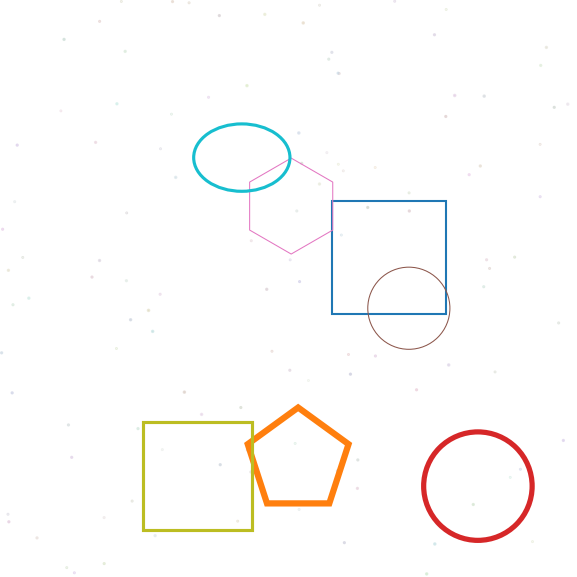[{"shape": "square", "thickness": 1, "radius": 0.49, "center": [0.673, 0.553]}, {"shape": "pentagon", "thickness": 3, "radius": 0.46, "center": [0.516, 0.202]}, {"shape": "circle", "thickness": 2.5, "radius": 0.47, "center": [0.828, 0.157]}, {"shape": "circle", "thickness": 0.5, "radius": 0.36, "center": [0.708, 0.465]}, {"shape": "hexagon", "thickness": 0.5, "radius": 0.42, "center": [0.504, 0.642]}, {"shape": "square", "thickness": 1.5, "radius": 0.47, "center": [0.342, 0.175]}, {"shape": "oval", "thickness": 1.5, "radius": 0.42, "center": [0.419, 0.726]}]